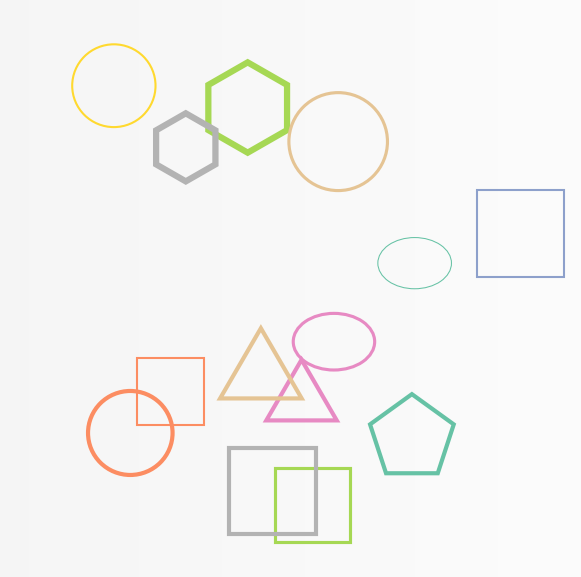[{"shape": "oval", "thickness": 0.5, "radius": 0.32, "center": [0.713, 0.543]}, {"shape": "pentagon", "thickness": 2, "radius": 0.38, "center": [0.709, 0.241]}, {"shape": "square", "thickness": 1, "radius": 0.29, "center": [0.293, 0.322]}, {"shape": "circle", "thickness": 2, "radius": 0.36, "center": [0.224, 0.249]}, {"shape": "square", "thickness": 1, "radius": 0.38, "center": [0.896, 0.595]}, {"shape": "oval", "thickness": 1.5, "radius": 0.35, "center": [0.575, 0.407]}, {"shape": "triangle", "thickness": 2, "radius": 0.35, "center": [0.519, 0.306]}, {"shape": "square", "thickness": 1.5, "radius": 0.32, "center": [0.537, 0.124]}, {"shape": "hexagon", "thickness": 3, "radius": 0.39, "center": [0.426, 0.813]}, {"shape": "circle", "thickness": 1, "radius": 0.36, "center": [0.196, 0.851]}, {"shape": "circle", "thickness": 1.5, "radius": 0.42, "center": [0.582, 0.754]}, {"shape": "triangle", "thickness": 2, "radius": 0.41, "center": [0.449, 0.35]}, {"shape": "square", "thickness": 2, "radius": 0.37, "center": [0.469, 0.149]}, {"shape": "hexagon", "thickness": 3, "radius": 0.29, "center": [0.32, 0.744]}]